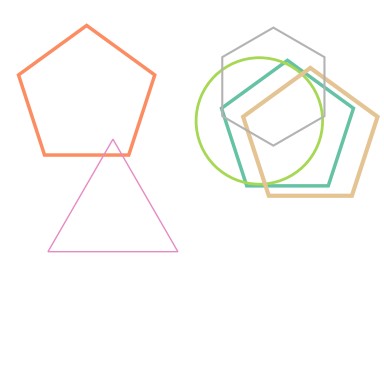[{"shape": "pentagon", "thickness": 2.5, "radius": 0.9, "center": [0.747, 0.663]}, {"shape": "pentagon", "thickness": 2.5, "radius": 0.93, "center": [0.225, 0.748]}, {"shape": "triangle", "thickness": 1, "radius": 0.97, "center": [0.293, 0.444]}, {"shape": "circle", "thickness": 2, "radius": 0.82, "center": [0.674, 0.686]}, {"shape": "pentagon", "thickness": 3, "radius": 0.92, "center": [0.806, 0.64]}, {"shape": "hexagon", "thickness": 1.5, "radius": 0.77, "center": [0.71, 0.775]}]